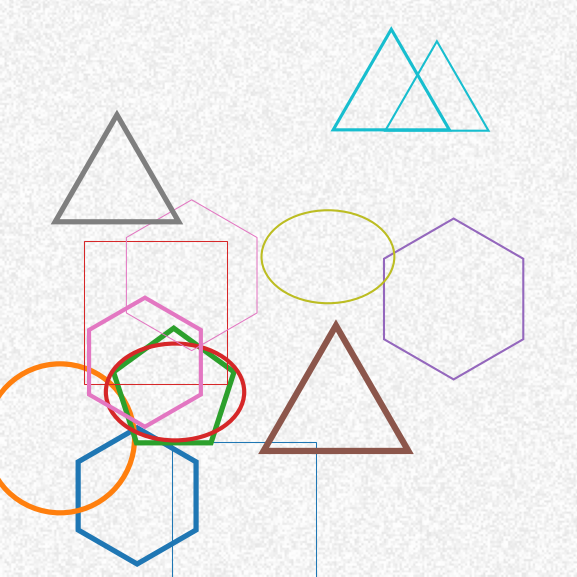[{"shape": "square", "thickness": 0.5, "radius": 0.62, "center": [0.422, 0.11]}, {"shape": "hexagon", "thickness": 2.5, "radius": 0.59, "center": [0.237, 0.14]}, {"shape": "circle", "thickness": 2.5, "radius": 0.64, "center": [0.104, 0.24]}, {"shape": "pentagon", "thickness": 2.5, "radius": 0.55, "center": [0.301, 0.321]}, {"shape": "oval", "thickness": 2, "radius": 0.6, "center": [0.303, 0.32]}, {"shape": "square", "thickness": 0.5, "radius": 0.62, "center": [0.269, 0.457]}, {"shape": "hexagon", "thickness": 1, "radius": 0.7, "center": [0.786, 0.481]}, {"shape": "triangle", "thickness": 3, "radius": 0.72, "center": [0.582, 0.291]}, {"shape": "hexagon", "thickness": 0.5, "radius": 0.65, "center": [0.332, 0.523]}, {"shape": "hexagon", "thickness": 2, "radius": 0.56, "center": [0.251, 0.372]}, {"shape": "triangle", "thickness": 2.5, "radius": 0.62, "center": [0.203, 0.677]}, {"shape": "oval", "thickness": 1, "radius": 0.58, "center": [0.568, 0.555]}, {"shape": "triangle", "thickness": 1, "radius": 0.52, "center": [0.757, 0.824]}, {"shape": "triangle", "thickness": 1.5, "radius": 0.58, "center": [0.678, 0.832]}]